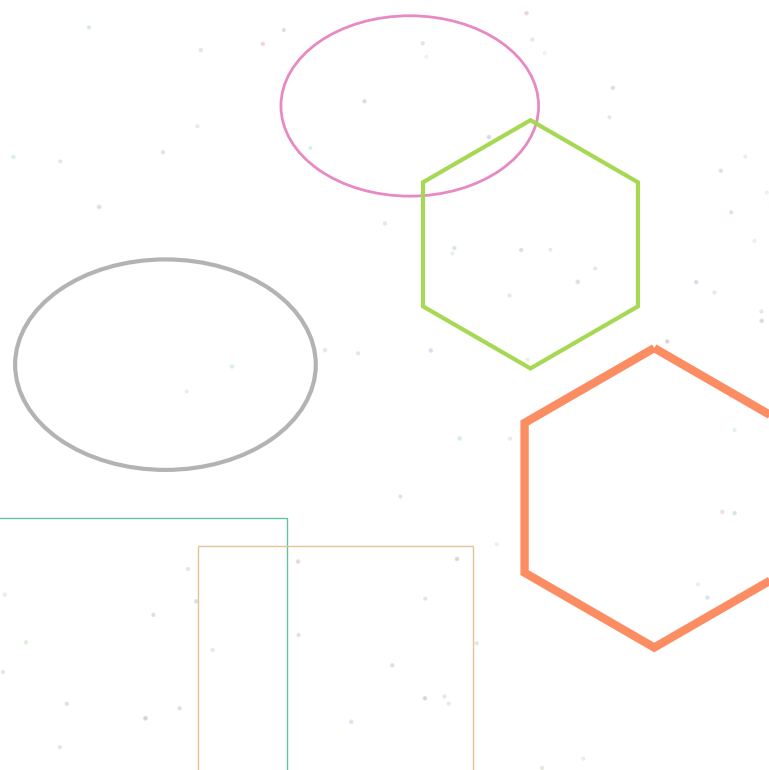[{"shape": "square", "thickness": 0.5, "radius": 0.94, "center": [0.184, 0.139]}, {"shape": "hexagon", "thickness": 3, "radius": 0.97, "center": [0.85, 0.354]}, {"shape": "oval", "thickness": 1, "radius": 0.84, "center": [0.532, 0.862]}, {"shape": "hexagon", "thickness": 1.5, "radius": 0.81, "center": [0.689, 0.683]}, {"shape": "square", "thickness": 0.5, "radius": 0.89, "center": [0.436, 0.112]}, {"shape": "oval", "thickness": 1.5, "radius": 0.98, "center": [0.215, 0.526]}]